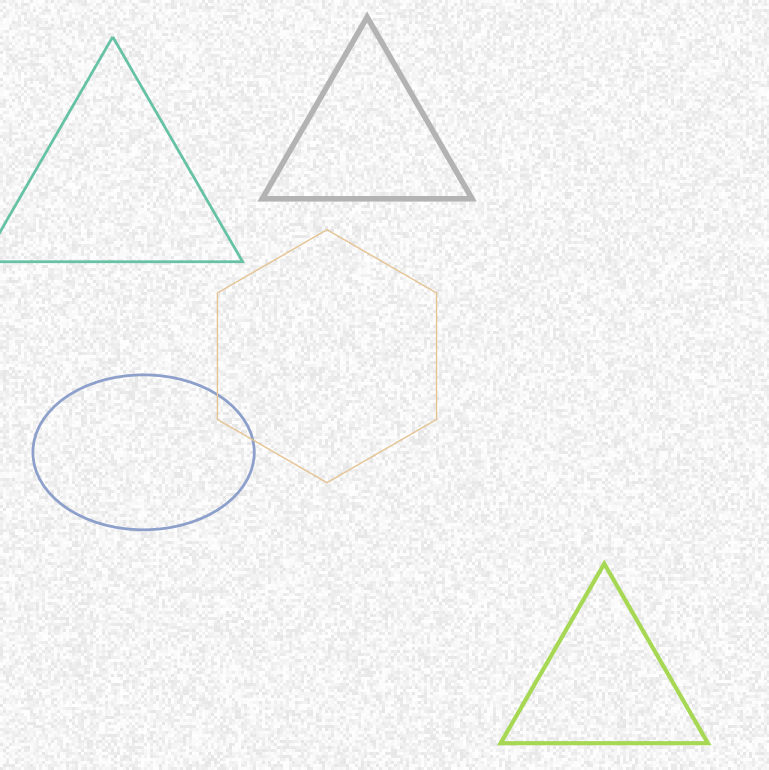[{"shape": "triangle", "thickness": 1, "radius": 0.97, "center": [0.146, 0.757]}, {"shape": "oval", "thickness": 1, "radius": 0.72, "center": [0.186, 0.413]}, {"shape": "triangle", "thickness": 1.5, "radius": 0.78, "center": [0.785, 0.113]}, {"shape": "hexagon", "thickness": 0.5, "radius": 0.82, "center": [0.425, 0.537]}, {"shape": "triangle", "thickness": 2, "radius": 0.79, "center": [0.477, 0.82]}]